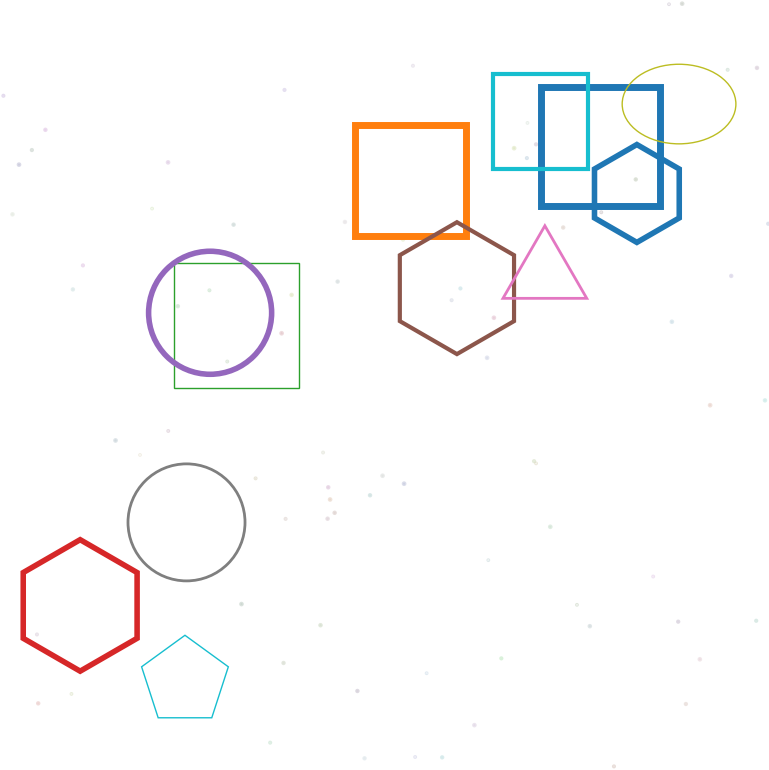[{"shape": "square", "thickness": 2.5, "radius": 0.39, "center": [0.78, 0.809]}, {"shape": "hexagon", "thickness": 2, "radius": 0.32, "center": [0.827, 0.749]}, {"shape": "square", "thickness": 2.5, "radius": 0.36, "center": [0.533, 0.765]}, {"shape": "square", "thickness": 0.5, "radius": 0.41, "center": [0.307, 0.577]}, {"shape": "hexagon", "thickness": 2, "radius": 0.43, "center": [0.104, 0.214]}, {"shape": "circle", "thickness": 2, "radius": 0.4, "center": [0.273, 0.594]}, {"shape": "hexagon", "thickness": 1.5, "radius": 0.43, "center": [0.593, 0.626]}, {"shape": "triangle", "thickness": 1, "radius": 0.31, "center": [0.708, 0.644]}, {"shape": "circle", "thickness": 1, "radius": 0.38, "center": [0.242, 0.322]}, {"shape": "oval", "thickness": 0.5, "radius": 0.37, "center": [0.882, 0.865]}, {"shape": "square", "thickness": 1.5, "radius": 0.31, "center": [0.702, 0.842]}, {"shape": "pentagon", "thickness": 0.5, "radius": 0.3, "center": [0.24, 0.116]}]